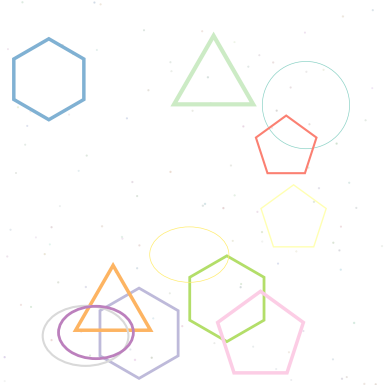[{"shape": "circle", "thickness": 0.5, "radius": 0.57, "center": [0.795, 0.727]}, {"shape": "pentagon", "thickness": 1, "radius": 0.45, "center": [0.763, 0.431]}, {"shape": "hexagon", "thickness": 2, "radius": 0.59, "center": [0.361, 0.134]}, {"shape": "pentagon", "thickness": 1.5, "radius": 0.41, "center": [0.743, 0.617]}, {"shape": "hexagon", "thickness": 2.5, "radius": 0.53, "center": [0.127, 0.794]}, {"shape": "triangle", "thickness": 2.5, "radius": 0.56, "center": [0.294, 0.198]}, {"shape": "hexagon", "thickness": 2, "radius": 0.56, "center": [0.589, 0.224]}, {"shape": "pentagon", "thickness": 2.5, "radius": 0.59, "center": [0.677, 0.126]}, {"shape": "oval", "thickness": 1.5, "radius": 0.56, "center": [0.222, 0.128]}, {"shape": "oval", "thickness": 2, "radius": 0.49, "center": [0.249, 0.136]}, {"shape": "triangle", "thickness": 3, "radius": 0.59, "center": [0.555, 0.788]}, {"shape": "oval", "thickness": 0.5, "radius": 0.51, "center": [0.492, 0.339]}]